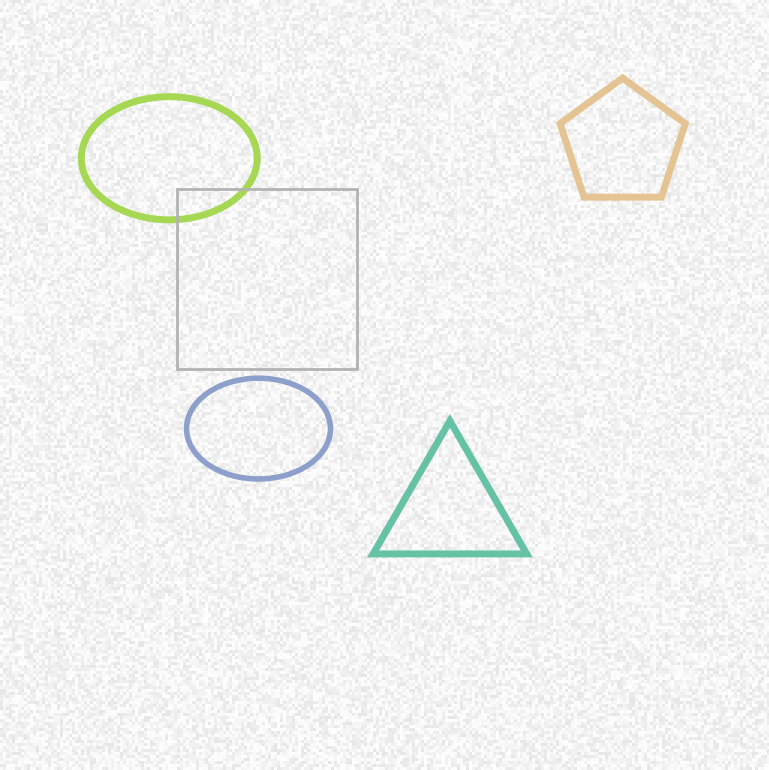[{"shape": "triangle", "thickness": 2.5, "radius": 0.58, "center": [0.584, 0.338]}, {"shape": "oval", "thickness": 2, "radius": 0.47, "center": [0.336, 0.443]}, {"shape": "oval", "thickness": 2.5, "radius": 0.57, "center": [0.22, 0.794]}, {"shape": "pentagon", "thickness": 2.5, "radius": 0.43, "center": [0.809, 0.813]}, {"shape": "square", "thickness": 1, "radius": 0.59, "center": [0.347, 0.637]}]